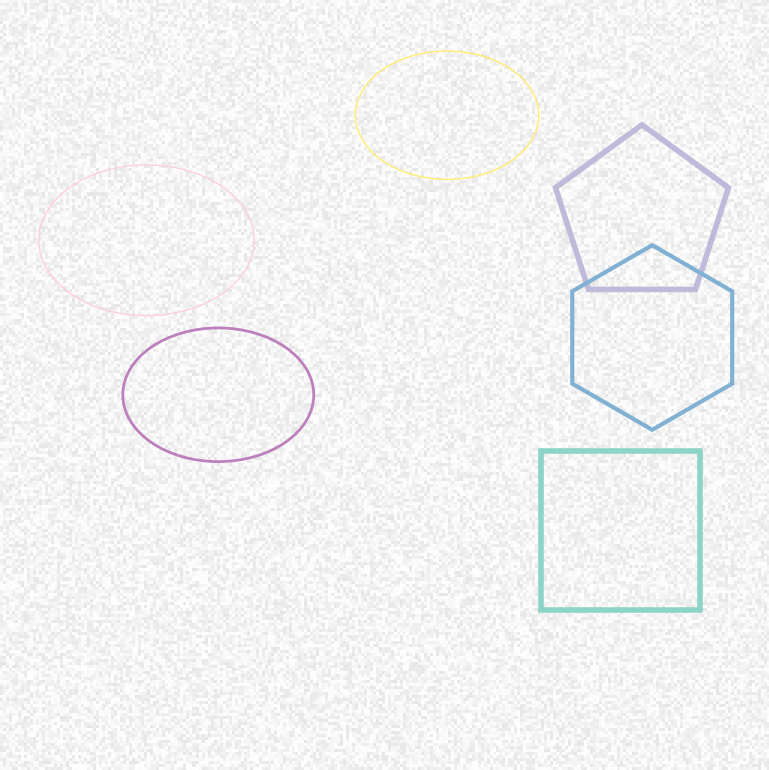[{"shape": "square", "thickness": 2, "radius": 0.52, "center": [0.805, 0.311]}, {"shape": "pentagon", "thickness": 2, "radius": 0.59, "center": [0.834, 0.72]}, {"shape": "hexagon", "thickness": 1.5, "radius": 0.6, "center": [0.847, 0.562]}, {"shape": "oval", "thickness": 0.5, "radius": 0.7, "center": [0.19, 0.688]}, {"shape": "oval", "thickness": 1, "radius": 0.62, "center": [0.283, 0.487]}, {"shape": "oval", "thickness": 0.5, "radius": 0.6, "center": [0.581, 0.85]}]